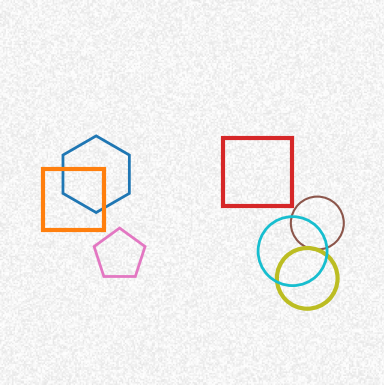[{"shape": "hexagon", "thickness": 2, "radius": 0.5, "center": [0.25, 0.547]}, {"shape": "square", "thickness": 3, "radius": 0.4, "center": [0.19, 0.483]}, {"shape": "square", "thickness": 3, "radius": 0.45, "center": [0.668, 0.553]}, {"shape": "circle", "thickness": 1.5, "radius": 0.34, "center": [0.824, 0.421]}, {"shape": "pentagon", "thickness": 2, "radius": 0.35, "center": [0.311, 0.338]}, {"shape": "circle", "thickness": 3, "radius": 0.39, "center": [0.798, 0.277]}, {"shape": "circle", "thickness": 2, "radius": 0.45, "center": [0.76, 0.348]}]